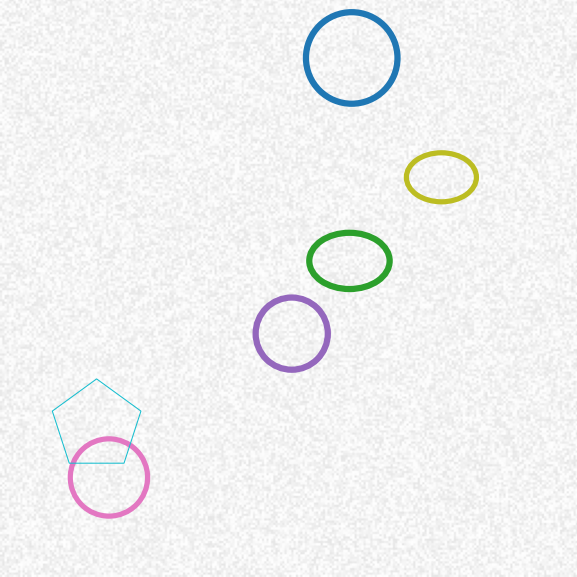[{"shape": "circle", "thickness": 3, "radius": 0.4, "center": [0.609, 0.899]}, {"shape": "oval", "thickness": 3, "radius": 0.35, "center": [0.605, 0.547]}, {"shape": "circle", "thickness": 3, "radius": 0.31, "center": [0.505, 0.421]}, {"shape": "circle", "thickness": 2.5, "radius": 0.33, "center": [0.189, 0.172]}, {"shape": "oval", "thickness": 2.5, "radius": 0.3, "center": [0.764, 0.692]}, {"shape": "pentagon", "thickness": 0.5, "radius": 0.4, "center": [0.167, 0.262]}]